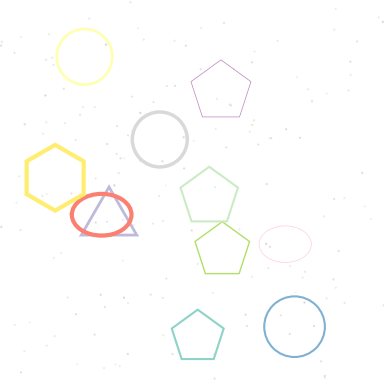[{"shape": "pentagon", "thickness": 1.5, "radius": 0.35, "center": [0.514, 0.125]}, {"shape": "circle", "thickness": 2, "radius": 0.36, "center": [0.22, 0.853]}, {"shape": "triangle", "thickness": 2, "radius": 0.42, "center": [0.283, 0.431]}, {"shape": "oval", "thickness": 3, "radius": 0.39, "center": [0.264, 0.442]}, {"shape": "circle", "thickness": 1.5, "radius": 0.39, "center": [0.765, 0.151]}, {"shape": "pentagon", "thickness": 1, "radius": 0.37, "center": [0.577, 0.35]}, {"shape": "oval", "thickness": 0.5, "radius": 0.34, "center": [0.741, 0.366]}, {"shape": "circle", "thickness": 2.5, "radius": 0.36, "center": [0.415, 0.638]}, {"shape": "pentagon", "thickness": 0.5, "radius": 0.41, "center": [0.574, 0.763]}, {"shape": "pentagon", "thickness": 1.5, "radius": 0.39, "center": [0.544, 0.488]}, {"shape": "hexagon", "thickness": 3, "radius": 0.43, "center": [0.143, 0.538]}]